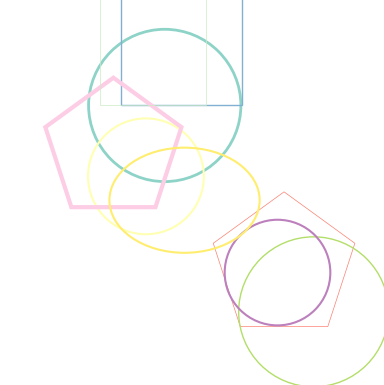[{"shape": "circle", "thickness": 2, "radius": 0.99, "center": [0.428, 0.726]}, {"shape": "circle", "thickness": 1.5, "radius": 0.75, "center": [0.379, 0.542]}, {"shape": "pentagon", "thickness": 0.5, "radius": 0.97, "center": [0.738, 0.308]}, {"shape": "square", "thickness": 1, "radius": 0.79, "center": [0.472, 0.884]}, {"shape": "circle", "thickness": 1, "radius": 0.97, "center": [0.815, 0.19]}, {"shape": "pentagon", "thickness": 3, "radius": 0.93, "center": [0.295, 0.612]}, {"shape": "circle", "thickness": 1.5, "radius": 0.69, "center": [0.721, 0.292]}, {"shape": "square", "thickness": 0.5, "radius": 0.69, "center": [0.398, 0.865]}, {"shape": "oval", "thickness": 1.5, "radius": 0.98, "center": [0.479, 0.48]}]